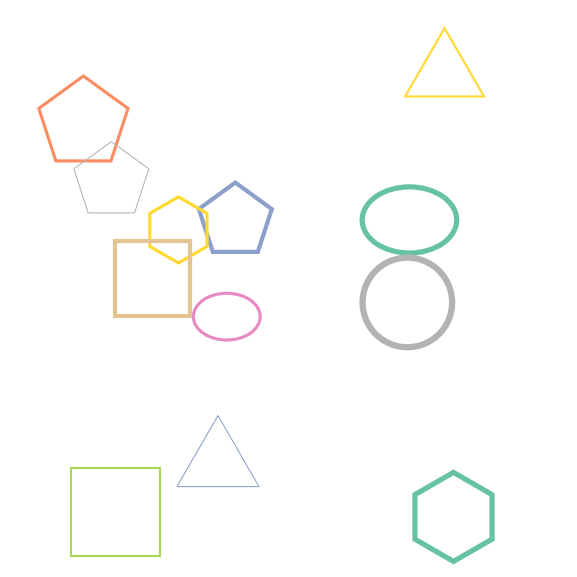[{"shape": "oval", "thickness": 2.5, "radius": 0.41, "center": [0.709, 0.618]}, {"shape": "hexagon", "thickness": 2.5, "radius": 0.39, "center": [0.785, 0.104]}, {"shape": "pentagon", "thickness": 1.5, "radius": 0.41, "center": [0.144, 0.786]}, {"shape": "triangle", "thickness": 0.5, "radius": 0.41, "center": [0.377, 0.198]}, {"shape": "pentagon", "thickness": 2, "radius": 0.33, "center": [0.407, 0.617]}, {"shape": "oval", "thickness": 1.5, "radius": 0.29, "center": [0.393, 0.451]}, {"shape": "square", "thickness": 1, "radius": 0.38, "center": [0.2, 0.112]}, {"shape": "hexagon", "thickness": 1.5, "radius": 0.29, "center": [0.309, 0.601]}, {"shape": "triangle", "thickness": 1, "radius": 0.39, "center": [0.77, 0.872]}, {"shape": "square", "thickness": 2, "radius": 0.32, "center": [0.264, 0.516]}, {"shape": "pentagon", "thickness": 0.5, "radius": 0.34, "center": [0.193, 0.686]}, {"shape": "circle", "thickness": 3, "radius": 0.39, "center": [0.705, 0.475]}]